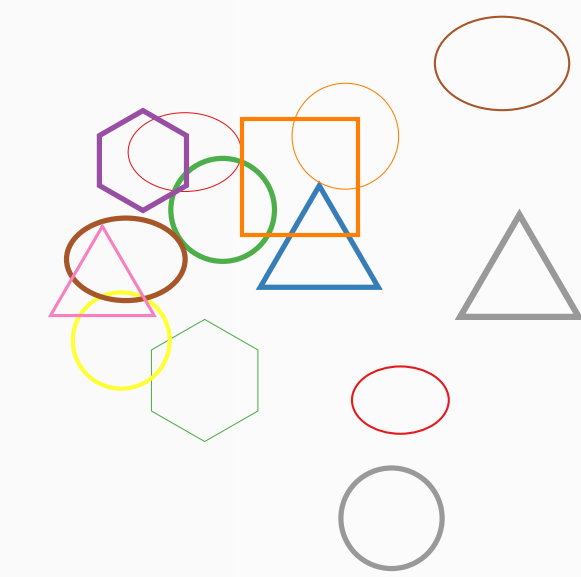[{"shape": "oval", "thickness": 0.5, "radius": 0.49, "center": [0.318, 0.736]}, {"shape": "oval", "thickness": 1, "radius": 0.42, "center": [0.689, 0.306]}, {"shape": "triangle", "thickness": 2.5, "radius": 0.59, "center": [0.549, 0.56]}, {"shape": "circle", "thickness": 2.5, "radius": 0.45, "center": [0.383, 0.636]}, {"shape": "hexagon", "thickness": 0.5, "radius": 0.53, "center": [0.352, 0.34]}, {"shape": "hexagon", "thickness": 2.5, "radius": 0.43, "center": [0.246, 0.721]}, {"shape": "circle", "thickness": 0.5, "radius": 0.46, "center": [0.594, 0.763]}, {"shape": "square", "thickness": 2, "radius": 0.5, "center": [0.516, 0.693]}, {"shape": "circle", "thickness": 2, "radius": 0.42, "center": [0.209, 0.41]}, {"shape": "oval", "thickness": 1, "radius": 0.58, "center": [0.864, 0.889]}, {"shape": "oval", "thickness": 2.5, "radius": 0.51, "center": [0.216, 0.55]}, {"shape": "triangle", "thickness": 1.5, "radius": 0.52, "center": [0.176, 0.504]}, {"shape": "triangle", "thickness": 3, "radius": 0.59, "center": [0.894, 0.509]}, {"shape": "circle", "thickness": 2.5, "radius": 0.44, "center": [0.674, 0.102]}]